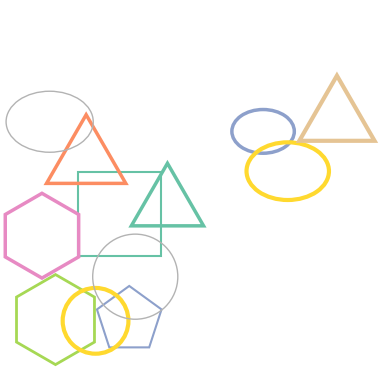[{"shape": "square", "thickness": 1.5, "radius": 0.54, "center": [0.31, 0.444]}, {"shape": "triangle", "thickness": 2.5, "radius": 0.54, "center": [0.435, 0.468]}, {"shape": "triangle", "thickness": 2.5, "radius": 0.59, "center": [0.224, 0.583]}, {"shape": "pentagon", "thickness": 1.5, "radius": 0.44, "center": [0.336, 0.169]}, {"shape": "oval", "thickness": 2.5, "radius": 0.41, "center": [0.683, 0.659]}, {"shape": "hexagon", "thickness": 2.5, "radius": 0.55, "center": [0.109, 0.388]}, {"shape": "hexagon", "thickness": 2, "radius": 0.58, "center": [0.144, 0.17]}, {"shape": "oval", "thickness": 3, "radius": 0.54, "center": [0.747, 0.555]}, {"shape": "circle", "thickness": 3, "radius": 0.43, "center": [0.248, 0.167]}, {"shape": "triangle", "thickness": 3, "radius": 0.56, "center": [0.875, 0.691]}, {"shape": "circle", "thickness": 1, "radius": 0.55, "center": [0.351, 0.281]}, {"shape": "oval", "thickness": 1, "radius": 0.57, "center": [0.129, 0.684]}]